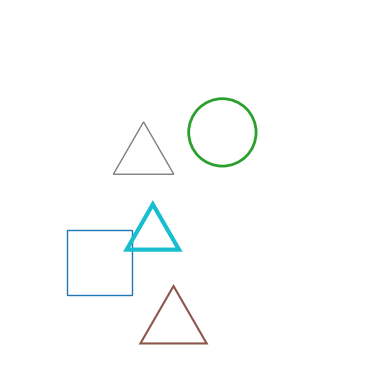[{"shape": "square", "thickness": 1, "radius": 0.42, "center": [0.259, 0.318]}, {"shape": "circle", "thickness": 2, "radius": 0.44, "center": [0.578, 0.656]}, {"shape": "triangle", "thickness": 1.5, "radius": 0.5, "center": [0.451, 0.158]}, {"shape": "triangle", "thickness": 1, "radius": 0.45, "center": [0.373, 0.593]}, {"shape": "triangle", "thickness": 3, "radius": 0.39, "center": [0.397, 0.391]}]